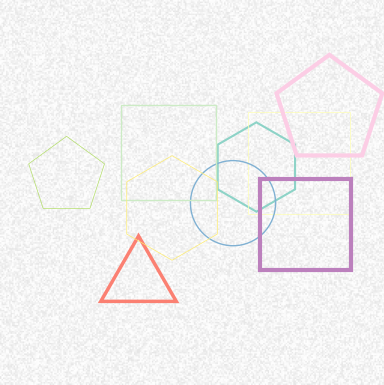[{"shape": "hexagon", "thickness": 1.5, "radius": 0.58, "center": [0.666, 0.566]}, {"shape": "square", "thickness": 0.5, "radius": 0.66, "center": [0.776, 0.577]}, {"shape": "triangle", "thickness": 2.5, "radius": 0.57, "center": [0.36, 0.274]}, {"shape": "circle", "thickness": 1, "radius": 0.55, "center": [0.605, 0.472]}, {"shape": "pentagon", "thickness": 0.5, "radius": 0.52, "center": [0.173, 0.542]}, {"shape": "pentagon", "thickness": 3, "radius": 0.72, "center": [0.856, 0.713]}, {"shape": "square", "thickness": 3, "radius": 0.59, "center": [0.794, 0.416]}, {"shape": "square", "thickness": 1, "radius": 0.62, "center": [0.438, 0.603]}, {"shape": "hexagon", "thickness": 0.5, "radius": 0.68, "center": [0.447, 0.46]}]